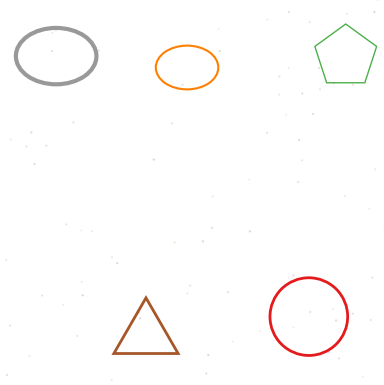[{"shape": "circle", "thickness": 2, "radius": 0.5, "center": [0.802, 0.178]}, {"shape": "pentagon", "thickness": 1, "radius": 0.42, "center": [0.898, 0.853]}, {"shape": "oval", "thickness": 1.5, "radius": 0.41, "center": [0.486, 0.825]}, {"shape": "triangle", "thickness": 2, "radius": 0.48, "center": [0.379, 0.13]}, {"shape": "oval", "thickness": 3, "radius": 0.52, "center": [0.146, 0.854]}]